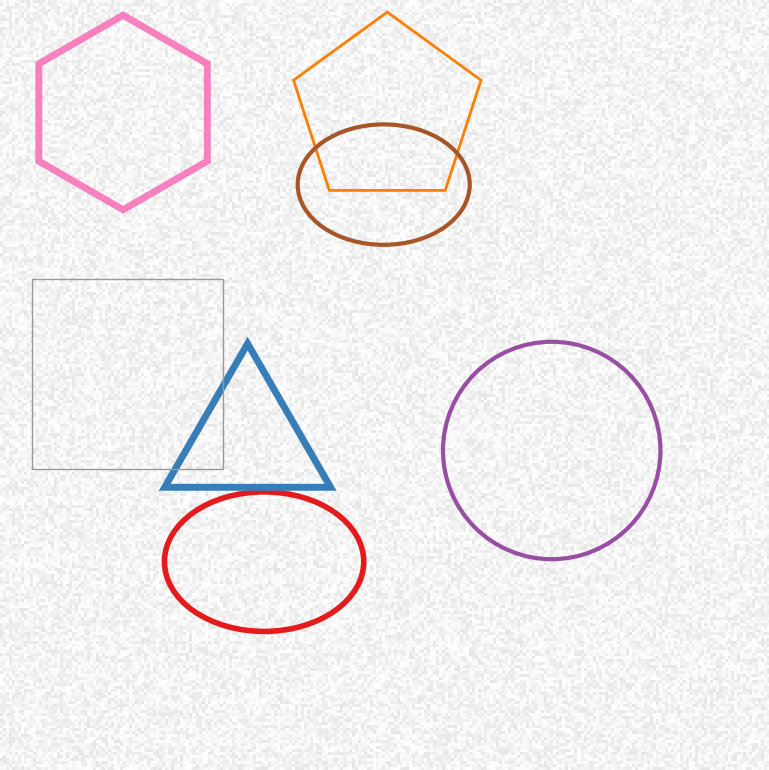[{"shape": "oval", "thickness": 2, "radius": 0.65, "center": [0.343, 0.271]}, {"shape": "triangle", "thickness": 2.5, "radius": 0.62, "center": [0.322, 0.429]}, {"shape": "circle", "thickness": 1.5, "radius": 0.71, "center": [0.717, 0.415]}, {"shape": "pentagon", "thickness": 1, "radius": 0.64, "center": [0.503, 0.856]}, {"shape": "oval", "thickness": 1.5, "radius": 0.56, "center": [0.498, 0.76]}, {"shape": "hexagon", "thickness": 2.5, "radius": 0.63, "center": [0.16, 0.854]}, {"shape": "square", "thickness": 0.5, "radius": 0.62, "center": [0.166, 0.514]}]